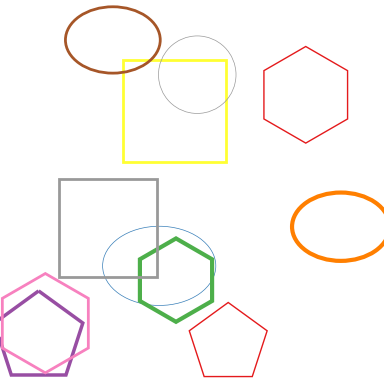[{"shape": "hexagon", "thickness": 1, "radius": 0.63, "center": [0.794, 0.754]}, {"shape": "pentagon", "thickness": 1, "radius": 0.53, "center": [0.593, 0.108]}, {"shape": "oval", "thickness": 0.5, "radius": 0.73, "center": [0.414, 0.309]}, {"shape": "hexagon", "thickness": 3, "radius": 0.54, "center": [0.457, 0.272]}, {"shape": "pentagon", "thickness": 2.5, "radius": 0.6, "center": [0.1, 0.124]}, {"shape": "oval", "thickness": 3, "radius": 0.63, "center": [0.885, 0.411]}, {"shape": "square", "thickness": 2, "radius": 0.67, "center": [0.453, 0.712]}, {"shape": "oval", "thickness": 2, "radius": 0.62, "center": [0.293, 0.896]}, {"shape": "hexagon", "thickness": 2, "radius": 0.64, "center": [0.118, 0.161]}, {"shape": "square", "thickness": 2, "radius": 0.64, "center": [0.281, 0.408]}, {"shape": "circle", "thickness": 0.5, "radius": 0.5, "center": [0.512, 0.806]}]